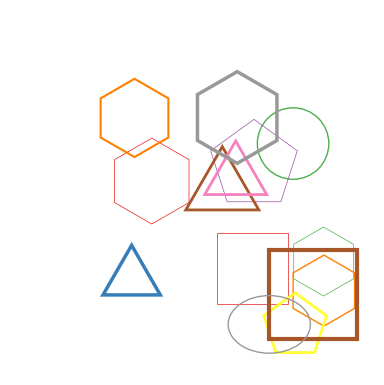[{"shape": "square", "thickness": 0.5, "radius": 0.46, "center": [0.655, 0.302]}, {"shape": "hexagon", "thickness": 0.5, "radius": 0.56, "center": [0.394, 0.53]}, {"shape": "triangle", "thickness": 2.5, "radius": 0.43, "center": [0.342, 0.277]}, {"shape": "hexagon", "thickness": 0.5, "radius": 0.45, "center": [0.84, 0.321]}, {"shape": "circle", "thickness": 1, "radius": 0.46, "center": [0.761, 0.627]}, {"shape": "pentagon", "thickness": 0.5, "radius": 0.59, "center": [0.66, 0.572]}, {"shape": "hexagon", "thickness": 1, "radius": 0.46, "center": [0.841, 0.245]}, {"shape": "hexagon", "thickness": 1.5, "radius": 0.51, "center": [0.349, 0.694]}, {"shape": "pentagon", "thickness": 2, "radius": 0.43, "center": [0.767, 0.154]}, {"shape": "square", "thickness": 3, "radius": 0.57, "center": [0.813, 0.236]}, {"shape": "triangle", "thickness": 2, "radius": 0.55, "center": [0.577, 0.509]}, {"shape": "triangle", "thickness": 2, "radius": 0.46, "center": [0.612, 0.541]}, {"shape": "oval", "thickness": 1, "radius": 0.53, "center": [0.699, 0.157]}, {"shape": "hexagon", "thickness": 2.5, "radius": 0.6, "center": [0.616, 0.695]}]